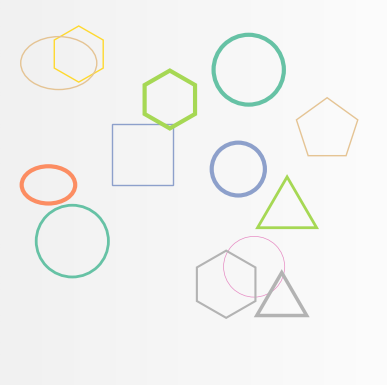[{"shape": "circle", "thickness": 2, "radius": 0.47, "center": [0.187, 0.374]}, {"shape": "circle", "thickness": 3, "radius": 0.45, "center": [0.642, 0.819]}, {"shape": "oval", "thickness": 3, "radius": 0.35, "center": [0.125, 0.52]}, {"shape": "circle", "thickness": 3, "radius": 0.34, "center": [0.615, 0.561]}, {"shape": "square", "thickness": 1, "radius": 0.39, "center": [0.367, 0.598]}, {"shape": "circle", "thickness": 0.5, "radius": 0.39, "center": [0.656, 0.307]}, {"shape": "triangle", "thickness": 2, "radius": 0.44, "center": [0.741, 0.453]}, {"shape": "hexagon", "thickness": 3, "radius": 0.38, "center": [0.438, 0.742]}, {"shape": "hexagon", "thickness": 1, "radius": 0.36, "center": [0.203, 0.86]}, {"shape": "pentagon", "thickness": 1, "radius": 0.42, "center": [0.844, 0.663]}, {"shape": "oval", "thickness": 1, "radius": 0.49, "center": [0.152, 0.836]}, {"shape": "hexagon", "thickness": 1.5, "radius": 0.44, "center": [0.584, 0.262]}, {"shape": "triangle", "thickness": 2.5, "radius": 0.37, "center": [0.727, 0.218]}]